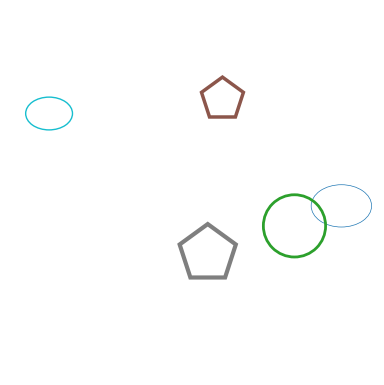[{"shape": "oval", "thickness": 0.5, "radius": 0.39, "center": [0.887, 0.465]}, {"shape": "circle", "thickness": 2, "radius": 0.4, "center": [0.765, 0.413]}, {"shape": "pentagon", "thickness": 2.5, "radius": 0.29, "center": [0.578, 0.742]}, {"shape": "pentagon", "thickness": 3, "radius": 0.38, "center": [0.54, 0.341]}, {"shape": "oval", "thickness": 1, "radius": 0.3, "center": [0.127, 0.705]}]